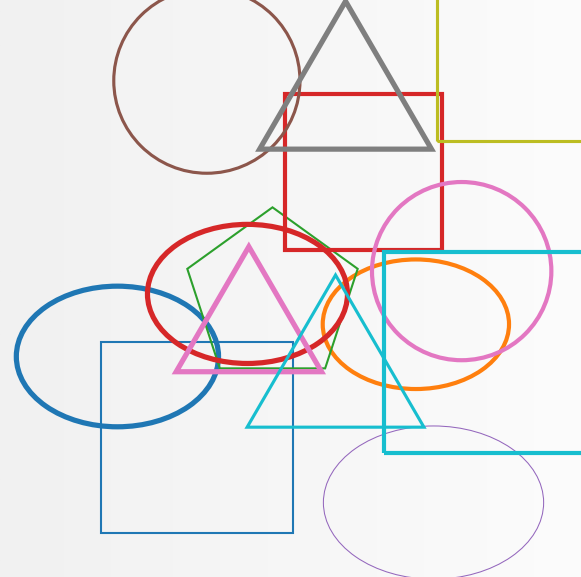[{"shape": "square", "thickness": 1, "radius": 0.83, "center": [0.339, 0.241]}, {"shape": "oval", "thickness": 2.5, "radius": 0.87, "center": [0.202, 0.382]}, {"shape": "oval", "thickness": 2, "radius": 0.8, "center": [0.715, 0.438]}, {"shape": "pentagon", "thickness": 1, "radius": 0.77, "center": [0.469, 0.486]}, {"shape": "square", "thickness": 2, "radius": 0.67, "center": [0.626, 0.701]}, {"shape": "oval", "thickness": 2.5, "radius": 0.86, "center": [0.426, 0.49]}, {"shape": "oval", "thickness": 0.5, "radius": 0.95, "center": [0.746, 0.129]}, {"shape": "circle", "thickness": 1.5, "radius": 0.8, "center": [0.356, 0.859]}, {"shape": "triangle", "thickness": 2.5, "radius": 0.72, "center": [0.428, 0.428]}, {"shape": "circle", "thickness": 2, "radius": 0.77, "center": [0.794, 0.53]}, {"shape": "triangle", "thickness": 2.5, "radius": 0.85, "center": [0.595, 0.826]}, {"shape": "square", "thickness": 1.5, "radius": 0.67, "center": [0.886, 0.889]}, {"shape": "square", "thickness": 2, "radius": 0.87, "center": [0.835, 0.389]}, {"shape": "triangle", "thickness": 1.5, "radius": 0.88, "center": [0.577, 0.347]}]